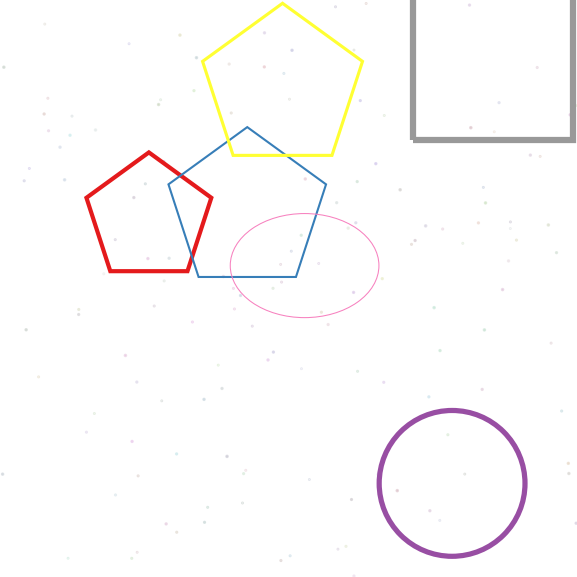[{"shape": "pentagon", "thickness": 2, "radius": 0.57, "center": [0.258, 0.622]}, {"shape": "pentagon", "thickness": 1, "radius": 0.72, "center": [0.428, 0.636]}, {"shape": "circle", "thickness": 2.5, "radius": 0.63, "center": [0.783, 0.162]}, {"shape": "pentagon", "thickness": 1.5, "radius": 0.73, "center": [0.489, 0.848]}, {"shape": "oval", "thickness": 0.5, "radius": 0.64, "center": [0.527, 0.539]}, {"shape": "square", "thickness": 3, "radius": 0.69, "center": [0.854, 0.896]}]